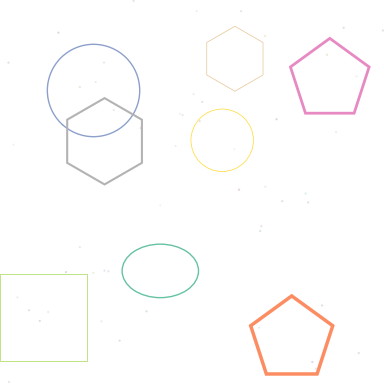[{"shape": "oval", "thickness": 1, "radius": 0.5, "center": [0.416, 0.296]}, {"shape": "pentagon", "thickness": 2.5, "radius": 0.56, "center": [0.758, 0.119]}, {"shape": "circle", "thickness": 1, "radius": 0.6, "center": [0.243, 0.765]}, {"shape": "pentagon", "thickness": 2, "radius": 0.54, "center": [0.857, 0.793]}, {"shape": "square", "thickness": 0.5, "radius": 0.56, "center": [0.113, 0.176]}, {"shape": "circle", "thickness": 0.5, "radius": 0.41, "center": [0.577, 0.636]}, {"shape": "hexagon", "thickness": 0.5, "radius": 0.42, "center": [0.61, 0.847]}, {"shape": "hexagon", "thickness": 1.5, "radius": 0.56, "center": [0.272, 0.633]}]